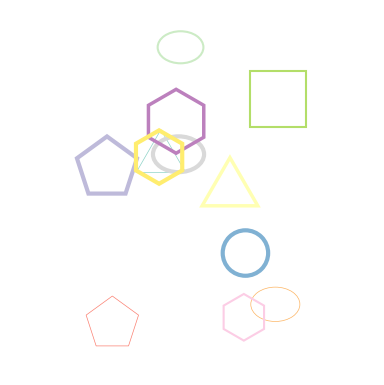[{"shape": "triangle", "thickness": 0.5, "radius": 0.37, "center": [0.418, 0.589]}, {"shape": "triangle", "thickness": 2.5, "radius": 0.42, "center": [0.597, 0.507]}, {"shape": "pentagon", "thickness": 3, "radius": 0.41, "center": [0.278, 0.564]}, {"shape": "pentagon", "thickness": 0.5, "radius": 0.36, "center": [0.292, 0.159]}, {"shape": "circle", "thickness": 3, "radius": 0.3, "center": [0.637, 0.343]}, {"shape": "oval", "thickness": 0.5, "radius": 0.32, "center": [0.715, 0.21]}, {"shape": "square", "thickness": 1.5, "radius": 0.36, "center": [0.722, 0.742]}, {"shape": "hexagon", "thickness": 1.5, "radius": 0.3, "center": [0.633, 0.176]}, {"shape": "oval", "thickness": 3, "radius": 0.33, "center": [0.464, 0.599]}, {"shape": "hexagon", "thickness": 2.5, "radius": 0.41, "center": [0.457, 0.685]}, {"shape": "oval", "thickness": 1.5, "radius": 0.3, "center": [0.469, 0.877]}, {"shape": "hexagon", "thickness": 3, "radius": 0.35, "center": [0.413, 0.592]}]